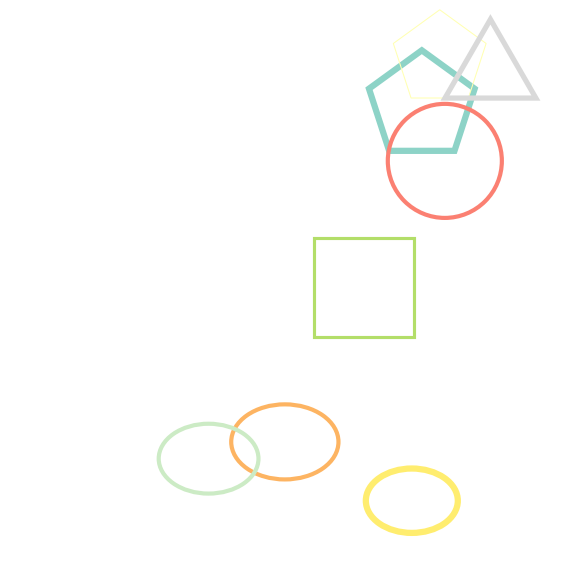[{"shape": "pentagon", "thickness": 3, "radius": 0.48, "center": [0.73, 0.816]}, {"shape": "pentagon", "thickness": 0.5, "radius": 0.42, "center": [0.761, 0.898]}, {"shape": "circle", "thickness": 2, "radius": 0.49, "center": [0.77, 0.721]}, {"shape": "oval", "thickness": 2, "radius": 0.46, "center": [0.493, 0.234]}, {"shape": "square", "thickness": 1.5, "radius": 0.43, "center": [0.63, 0.502]}, {"shape": "triangle", "thickness": 2.5, "radius": 0.45, "center": [0.849, 0.875]}, {"shape": "oval", "thickness": 2, "radius": 0.43, "center": [0.361, 0.205]}, {"shape": "oval", "thickness": 3, "radius": 0.4, "center": [0.713, 0.132]}]